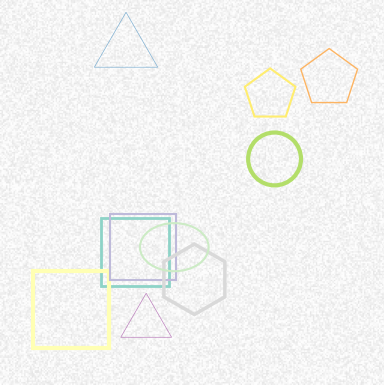[{"shape": "square", "thickness": 2, "radius": 0.44, "center": [0.351, 0.346]}, {"shape": "square", "thickness": 3, "radius": 0.5, "center": [0.185, 0.196]}, {"shape": "square", "thickness": 1.5, "radius": 0.43, "center": [0.372, 0.358]}, {"shape": "triangle", "thickness": 0.5, "radius": 0.48, "center": [0.327, 0.873]}, {"shape": "pentagon", "thickness": 1, "radius": 0.39, "center": [0.855, 0.796]}, {"shape": "circle", "thickness": 3, "radius": 0.34, "center": [0.713, 0.587]}, {"shape": "hexagon", "thickness": 2.5, "radius": 0.46, "center": [0.505, 0.275]}, {"shape": "triangle", "thickness": 0.5, "radius": 0.38, "center": [0.38, 0.162]}, {"shape": "oval", "thickness": 1.5, "radius": 0.45, "center": [0.453, 0.358]}, {"shape": "pentagon", "thickness": 1.5, "radius": 0.35, "center": [0.702, 0.753]}]